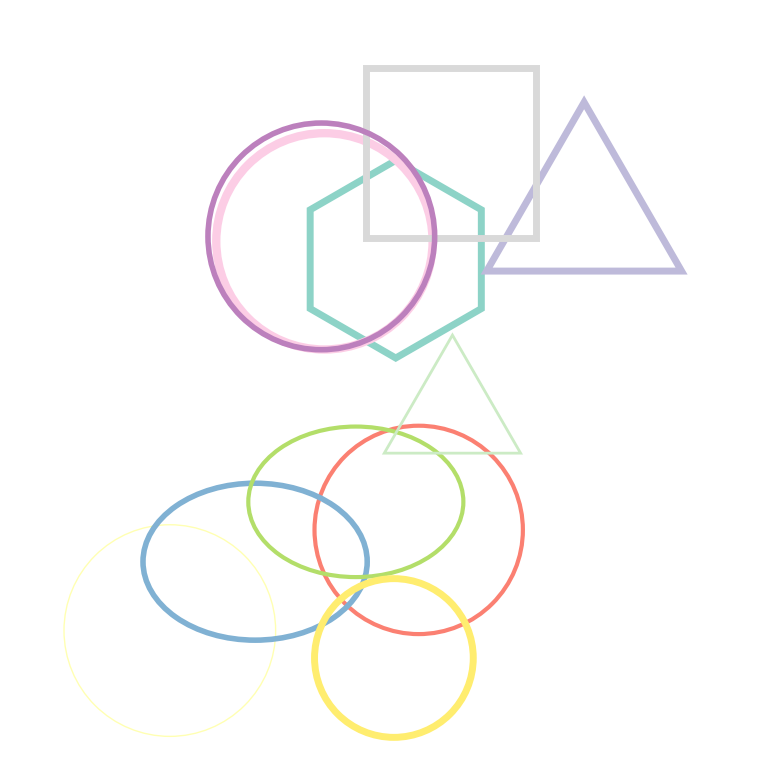[{"shape": "hexagon", "thickness": 2.5, "radius": 0.64, "center": [0.514, 0.663]}, {"shape": "circle", "thickness": 0.5, "radius": 0.69, "center": [0.221, 0.181]}, {"shape": "triangle", "thickness": 2.5, "radius": 0.73, "center": [0.759, 0.721]}, {"shape": "circle", "thickness": 1.5, "radius": 0.68, "center": [0.544, 0.312]}, {"shape": "oval", "thickness": 2, "radius": 0.73, "center": [0.331, 0.271]}, {"shape": "oval", "thickness": 1.5, "radius": 0.7, "center": [0.462, 0.348]}, {"shape": "circle", "thickness": 3, "radius": 0.7, "center": [0.421, 0.687]}, {"shape": "square", "thickness": 2.5, "radius": 0.55, "center": [0.585, 0.801]}, {"shape": "circle", "thickness": 2, "radius": 0.74, "center": [0.417, 0.693]}, {"shape": "triangle", "thickness": 1, "radius": 0.51, "center": [0.588, 0.463]}, {"shape": "circle", "thickness": 2.5, "radius": 0.52, "center": [0.512, 0.145]}]